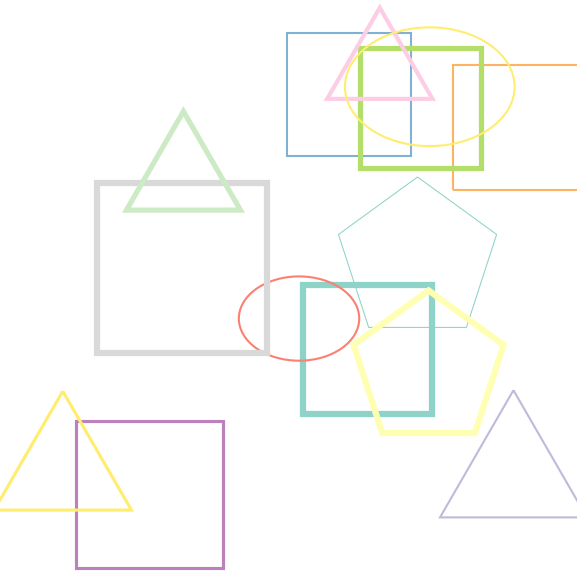[{"shape": "square", "thickness": 3, "radius": 0.56, "center": [0.636, 0.395]}, {"shape": "pentagon", "thickness": 0.5, "radius": 0.72, "center": [0.723, 0.549]}, {"shape": "pentagon", "thickness": 3, "radius": 0.68, "center": [0.742, 0.36]}, {"shape": "triangle", "thickness": 1, "radius": 0.73, "center": [0.889, 0.177]}, {"shape": "oval", "thickness": 1, "radius": 0.52, "center": [0.518, 0.448]}, {"shape": "square", "thickness": 1, "radius": 0.54, "center": [0.605, 0.835]}, {"shape": "square", "thickness": 1, "radius": 0.54, "center": [0.894, 0.779]}, {"shape": "square", "thickness": 2.5, "radius": 0.52, "center": [0.728, 0.812]}, {"shape": "triangle", "thickness": 2, "radius": 0.53, "center": [0.658, 0.881]}, {"shape": "square", "thickness": 3, "radius": 0.74, "center": [0.315, 0.535]}, {"shape": "square", "thickness": 1.5, "radius": 0.64, "center": [0.259, 0.143]}, {"shape": "triangle", "thickness": 2.5, "radius": 0.57, "center": [0.318, 0.692]}, {"shape": "oval", "thickness": 1, "radius": 0.73, "center": [0.744, 0.849]}, {"shape": "triangle", "thickness": 1.5, "radius": 0.69, "center": [0.109, 0.184]}]